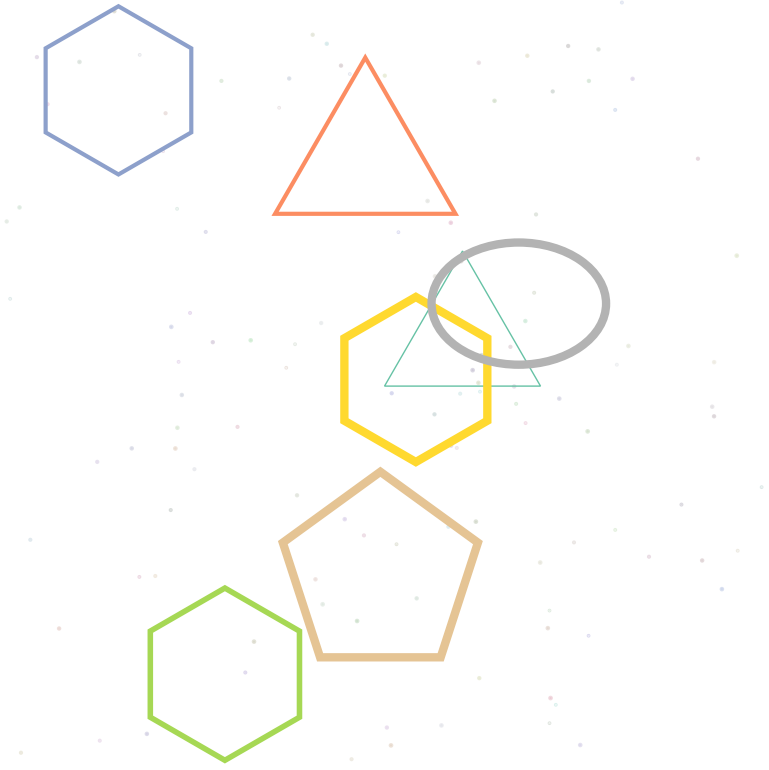[{"shape": "triangle", "thickness": 0.5, "radius": 0.58, "center": [0.601, 0.557]}, {"shape": "triangle", "thickness": 1.5, "radius": 0.68, "center": [0.474, 0.79]}, {"shape": "hexagon", "thickness": 1.5, "radius": 0.55, "center": [0.154, 0.883]}, {"shape": "hexagon", "thickness": 2, "radius": 0.56, "center": [0.292, 0.124]}, {"shape": "hexagon", "thickness": 3, "radius": 0.54, "center": [0.54, 0.507]}, {"shape": "pentagon", "thickness": 3, "radius": 0.67, "center": [0.494, 0.254]}, {"shape": "oval", "thickness": 3, "radius": 0.57, "center": [0.674, 0.606]}]